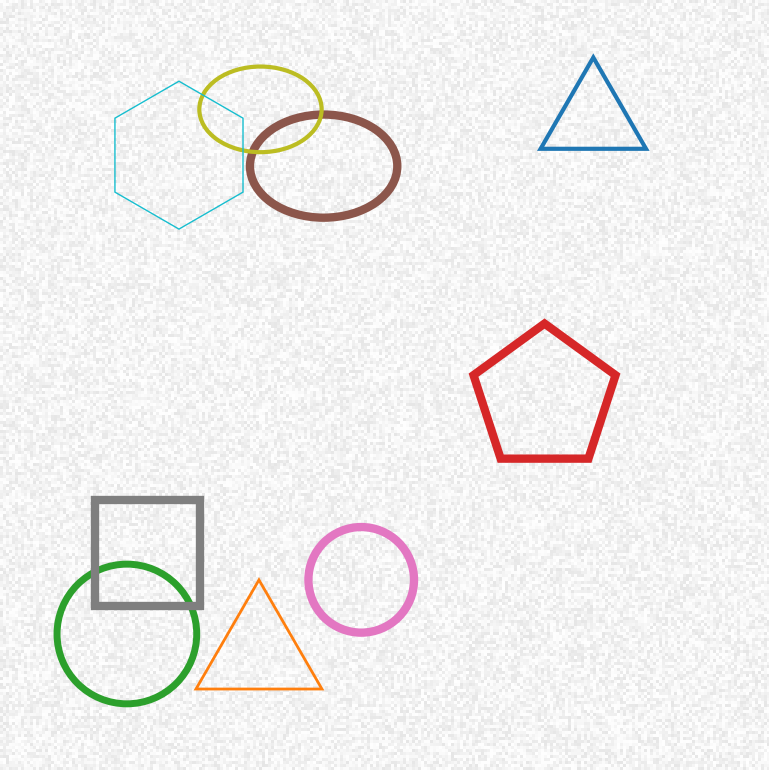[{"shape": "triangle", "thickness": 1.5, "radius": 0.4, "center": [0.771, 0.846]}, {"shape": "triangle", "thickness": 1, "radius": 0.47, "center": [0.336, 0.152]}, {"shape": "circle", "thickness": 2.5, "radius": 0.45, "center": [0.165, 0.177]}, {"shape": "pentagon", "thickness": 3, "radius": 0.48, "center": [0.707, 0.483]}, {"shape": "oval", "thickness": 3, "radius": 0.48, "center": [0.42, 0.784]}, {"shape": "circle", "thickness": 3, "radius": 0.34, "center": [0.469, 0.247]}, {"shape": "square", "thickness": 3, "radius": 0.34, "center": [0.191, 0.282]}, {"shape": "oval", "thickness": 1.5, "radius": 0.4, "center": [0.338, 0.858]}, {"shape": "hexagon", "thickness": 0.5, "radius": 0.48, "center": [0.232, 0.799]}]